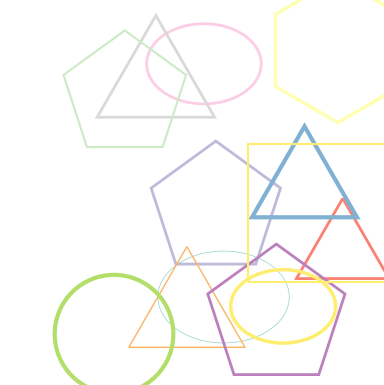[{"shape": "oval", "thickness": 0.5, "radius": 0.85, "center": [0.581, 0.229]}, {"shape": "hexagon", "thickness": 2.5, "radius": 0.94, "center": [0.878, 0.869]}, {"shape": "pentagon", "thickness": 2, "radius": 0.88, "center": [0.561, 0.457]}, {"shape": "triangle", "thickness": 2, "radius": 0.69, "center": [0.89, 0.346]}, {"shape": "triangle", "thickness": 3, "radius": 0.79, "center": [0.791, 0.514]}, {"shape": "triangle", "thickness": 1, "radius": 0.87, "center": [0.485, 0.185]}, {"shape": "circle", "thickness": 3, "radius": 0.77, "center": [0.296, 0.132]}, {"shape": "oval", "thickness": 2, "radius": 0.74, "center": [0.53, 0.834]}, {"shape": "triangle", "thickness": 2, "radius": 0.88, "center": [0.405, 0.784]}, {"shape": "pentagon", "thickness": 2, "radius": 0.94, "center": [0.718, 0.179]}, {"shape": "pentagon", "thickness": 1.5, "radius": 0.84, "center": [0.324, 0.754]}, {"shape": "oval", "thickness": 2.5, "radius": 0.68, "center": [0.735, 0.204]}, {"shape": "square", "thickness": 1.5, "radius": 0.9, "center": [0.824, 0.446]}]